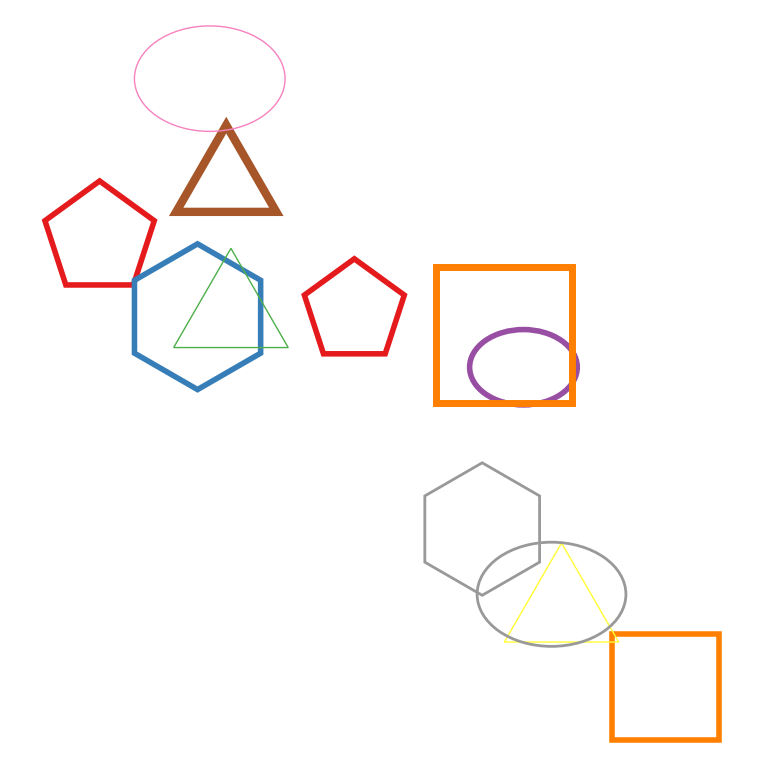[{"shape": "pentagon", "thickness": 2, "radius": 0.37, "center": [0.129, 0.69]}, {"shape": "pentagon", "thickness": 2, "radius": 0.34, "center": [0.46, 0.596]}, {"shape": "hexagon", "thickness": 2, "radius": 0.47, "center": [0.257, 0.589]}, {"shape": "triangle", "thickness": 0.5, "radius": 0.43, "center": [0.3, 0.592]}, {"shape": "oval", "thickness": 2, "radius": 0.35, "center": [0.68, 0.523]}, {"shape": "square", "thickness": 2, "radius": 0.34, "center": [0.864, 0.108]}, {"shape": "square", "thickness": 2.5, "radius": 0.44, "center": [0.654, 0.565]}, {"shape": "triangle", "thickness": 0.5, "radius": 0.43, "center": [0.729, 0.209]}, {"shape": "triangle", "thickness": 3, "radius": 0.38, "center": [0.294, 0.762]}, {"shape": "oval", "thickness": 0.5, "radius": 0.49, "center": [0.272, 0.898]}, {"shape": "oval", "thickness": 1, "radius": 0.48, "center": [0.716, 0.228]}, {"shape": "hexagon", "thickness": 1, "radius": 0.43, "center": [0.626, 0.313]}]